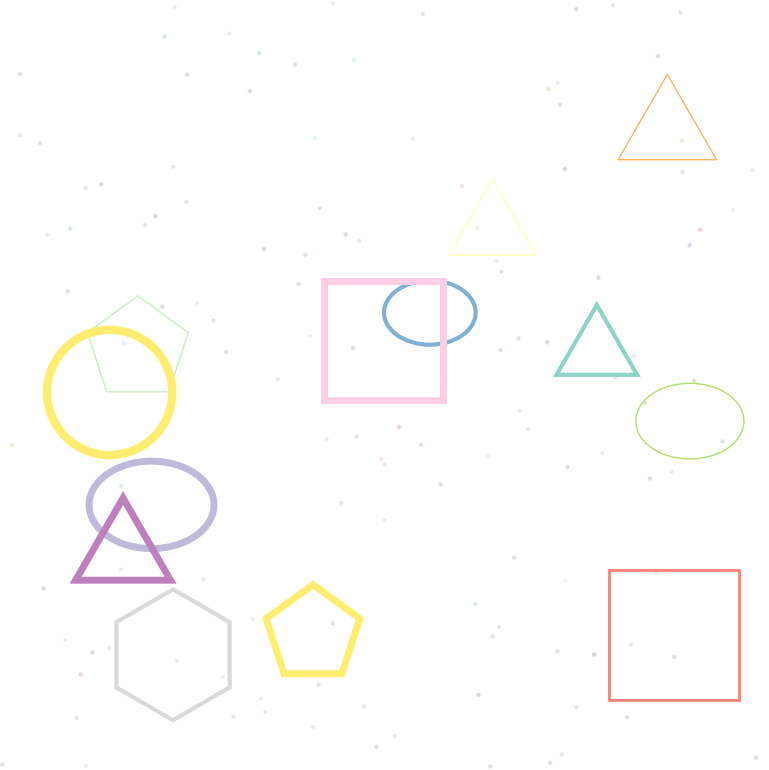[{"shape": "triangle", "thickness": 1.5, "radius": 0.3, "center": [0.775, 0.543]}, {"shape": "triangle", "thickness": 0.5, "radius": 0.33, "center": [0.64, 0.701]}, {"shape": "oval", "thickness": 2.5, "radius": 0.41, "center": [0.197, 0.344]}, {"shape": "square", "thickness": 1, "radius": 0.42, "center": [0.875, 0.175]}, {"shape": "oval", "thickness": 1.5, "radius": 0.3, "center": [0.558, 0.594]}, {"shape": "triangle", "thickness": 0.5, "radius": 0.37, "center": [0.867, 0.83]}, {"shape": "oval", "thickness": 0.5, "radius": 0.35, "center": [0.896, 0.453]}, {"shape": "square", "thickness": 2.5, "radius": 0.39, "center": [0.498, 0.558]}, {"shape": "hexagon", "thickness": 1.5, "radius": 0.42, "center": [0.225, 0.15]}, {"shape": "triangle", "thickness": 2.5, "radius": 0.36, "center": [0.16, 0.282]}, {"shape": "pentagon", "thickness": 0.5, "radius": 0.34, "center": [0.179, 0.547]}, {"shape": "pentagon", "thickness": 2.5, "radius": 0.32, "center": [0.406, 0.177]}, {"shape": "circle", "thickness": 3, "radius": 0.41, "center": [0.142, 0.49]}]